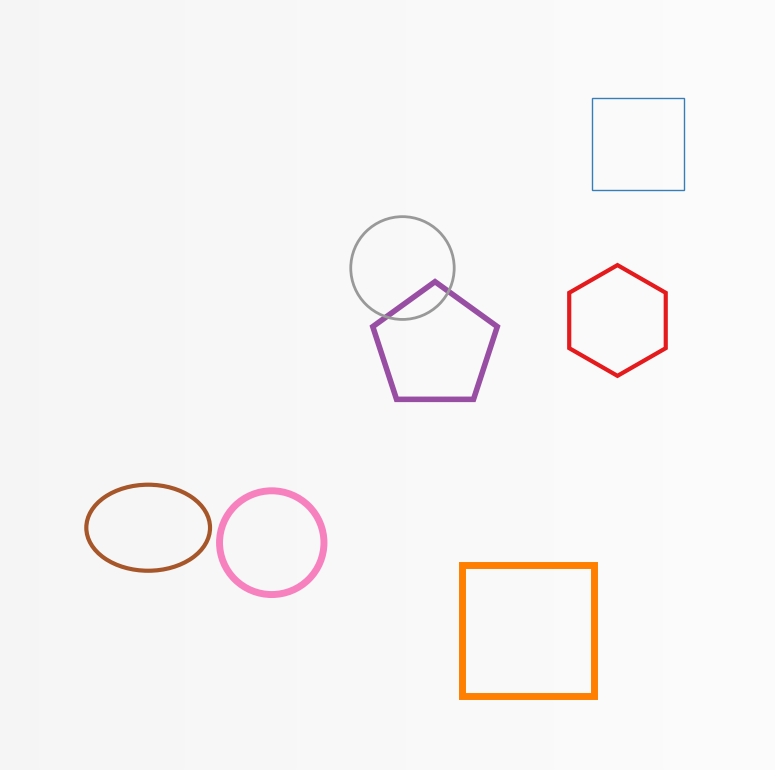[{"shape": "hexagon", "thickness": 1.5, "radius": 0.36, "center": [0.797, 0.584]}, {"shape": "square", "thickness": 0.5, "radius": 0.3, "center": [0.823, 0.813]}, {"shape": "pentagon", "thickness": 2, "radius": 0.42, "center": [0.561, 0.55]}, {"shape": "square", "thickness": 2.5, "radius": 0.43, "center": [0.681, 0.182]}, {"shape": "oval", "thickness": 1.5, "radius": 0.4, "center": [0.191, 0.315]}, {"shape": "circle", "thickness": 2.5, "radius": 0.34, "center": [0.351, 0.295]}, {"shape": "circle", "thickness": 1, "radius": 0.33, "center": [0.519, 0.652]}]